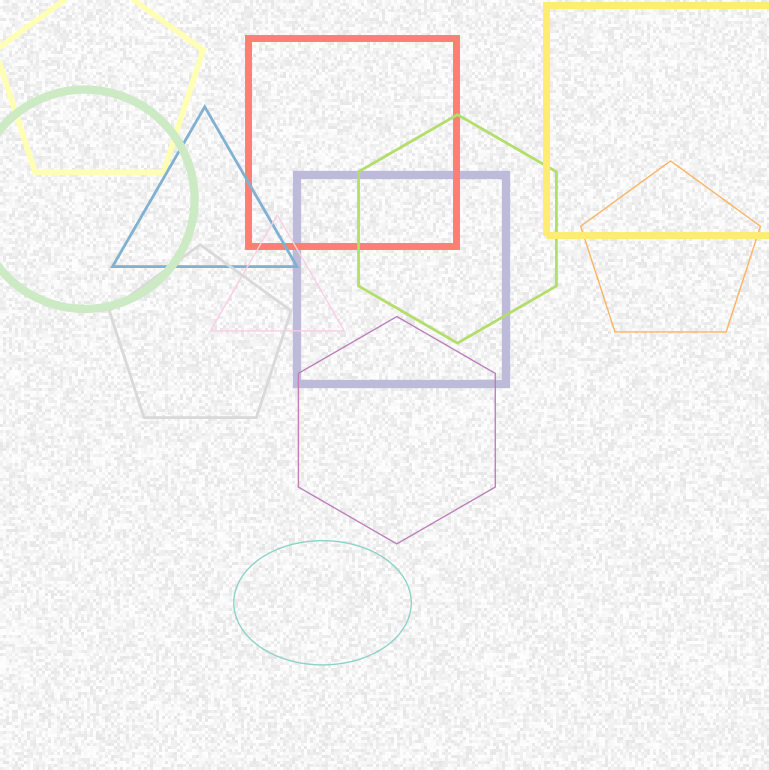[{"shape": "oval", "thickness": 0.5, "radius": 0.58, "center": [0.419, 0.217]}, {"shape": "pentagon", "thickness": 2, "radius": 0.71, "center": [0.129, 0.891]}, {"shape": "square", "thickness": 3, "radius": 0.68, "center": [0.522, 0.637]}, {"shape": "square", "thickness": 2.5, "radius": 0.68, "center": [0.457, 0.816]}, {"shape": "triangle", "thickness": 1, "radius": 0.69, "center": [0.266, 0.723]}, {"shape": "pentagon", "thickness": 0.5, "radius": 0.61, "center": [0.871, 0.668]}, {"shape": "hexagon", "thickness": 1, "radius": 0.74, "center": [0.594, 0.703]}, {"shape": "triangle", "thickness": 0.5, "radius": 0.5, "center": [0.36, 0.62]}, {"shape": "pentagon", "thickness": 1, "radius": 0.62, "center": [0.26, 0.558]}, {"shape": "hexagon", "thickness": 0.5, "radius": 0.74, "center": [0.515, 0.441]}, {"shape": "circle", "thickness": 3, "radius": 0.71, "center": [0.11, 0.741]}, {"shape": "square", "thickness": 2.5, "radius": 0.75, "center": [0.858, 0.844]}]